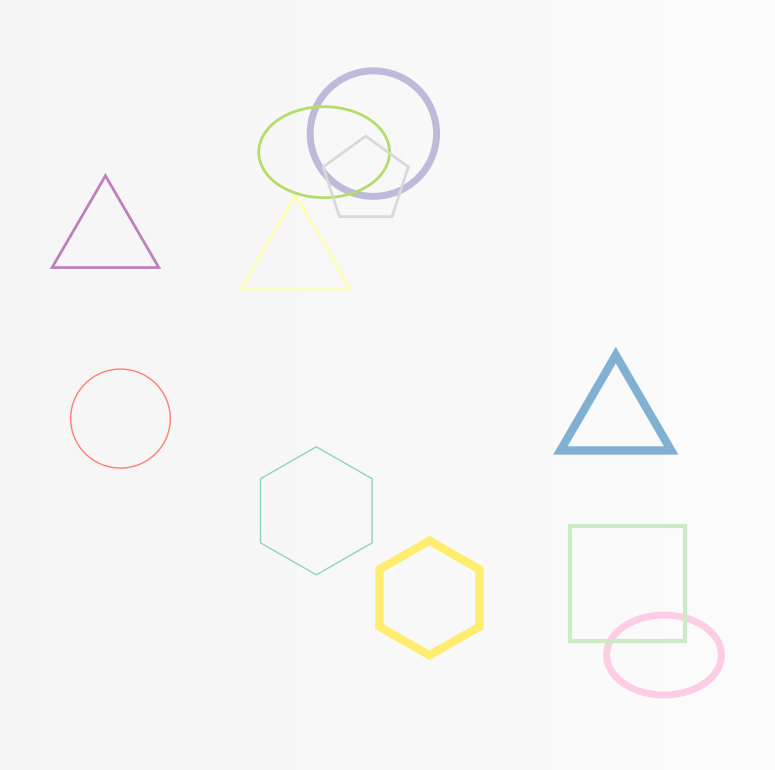[{"shape": "hexagon", "thickness": 0.5, "radius": 0.42, "center": [0.408, 0.337]}, {"shape": "triangle", "thickness": 1, "radius": 0.41, "center": [0.381, 0.666]}, {"shape": "circle", "thickness": 2.5, "radius": 0.41, "center": [0.482, 0.826]}, {"shape": "circle", "thickness": 0.5, "radius": 0.32, "center": [0.155, 0.456]}, {"shape": "triangle", "thickness": 3, "radius": 0.41, "center": [0.795, 0.456]}, {"shape": "oval", "thickness": 1, "radius": 0.42, "center": [0.418, 0.802]}, {"shape": "oval", "thickness": 2.5, "radius": 0.37, "center": [0.857, 0.149]}, {"shape": "pentagon", "thickness": 1, "radius": 0.29, "center": [0.472, 0.765]}, {"shape": "triangle", "thickness": 1, "radius": 0.4, "center": [0.136, 0.692]}, {"shape": "square", "thickness": 1.5, "radius": 0.37, "center": [0.81, 0.243]}, {"shape": "hexagon", "thickness": 3, "radius": 0.37, "center": [0.554, 0.223]}]